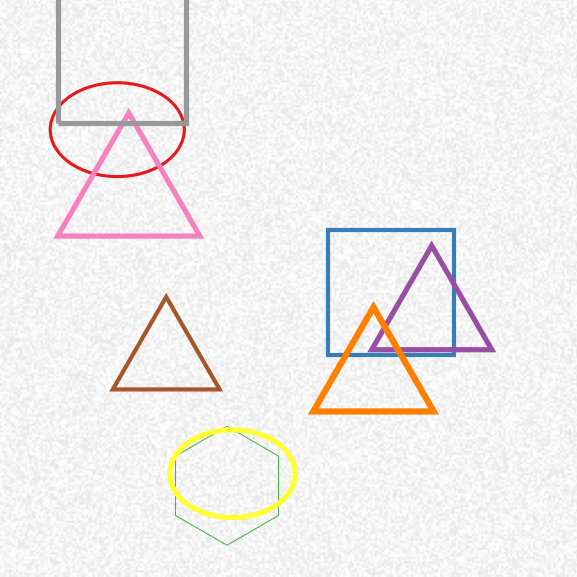[{"shape": "oval", "thickness": 1.5, "radius": 0.58, "center": [0.203, 0.775]}, {"shape": "square", "thickness": 2, "radius": 0.54, "center": [0.677, 0.492]}, {"shape": "hexagon", "thickness": 0.5, "radius": 0.51, "center": [0.393, 0.158]}, {"shape": "triangle", "thickness": 2.5, "radius": 0.6, "center": [0.748, 0.454]}, {"shape": "triangle", "thickness": 3, "radius": 0.6, "center": [0.647, 0.347]}, {"shape": "oval", "thickness": 2.5, "radius": 0.54, "center": [0.403, 0.179]}, {"shape": "triangle", "thickness": 2, "radius": 0.53, "center": [0.288, 0.378]}, {"shape": "triangle", "thickness": 2.5, "radius": 0.71, "center": [0.223, 0.661]}, {"shape": "square", "thickness": 2.5, "radius": 0.55, "center": [0.211, 0.896]}]